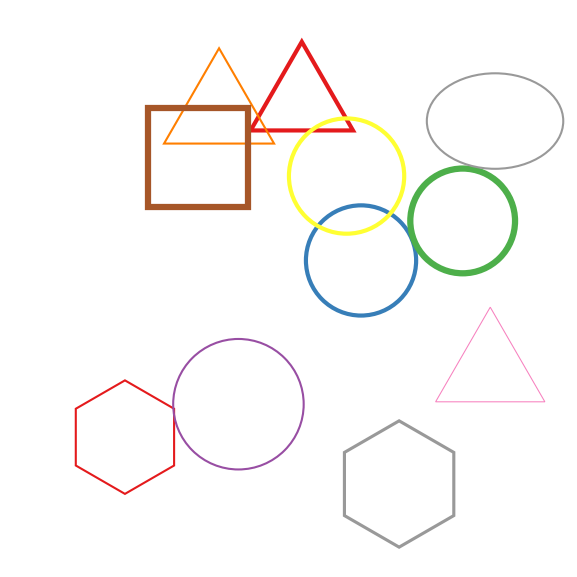[{"shape": "triangle", "thickness": 2, "radius": 0.51, "center": [0.523, 0.824]}, {"shape": "hexagon", "thickness": 1, "radius": 0.49, "center": [0.216, 0.242]}, {"shape": "circle", "thickness": 2, "radius": 0.48, "center": [0.625, 0.548]}, {"shape": "circle", "thickness": 3, "radius": 0.45, "center": [0.801, 0.617]}, {"shape": "circle", "thickness": 1, "radius": 0.56, "center": [0.413, 0.299]}, {"shape": "triangle", "thickness": 1, "radius": 0.55, "center": [0.379, 0.806]}, {"shape": "circle", "thickness": 2, "radius": 0.5, "center": [0.6, 0.694]}, {"shape": "square", "thickness": 3, "radius": 0.43, "center": [0.343, 0.726]}, {"shape": "triangle", "thickness": 0.5, "radius": 0.55, "center": [0.849, 0.358]}, {"shape": "oval", "thickness": 1, "radius": 0.59, "center": [0.857, 0.79]}, {"shape": "hexagon", "thickness": 1.5, "radius": 0.55, "center": [0.691, 0.161]}]